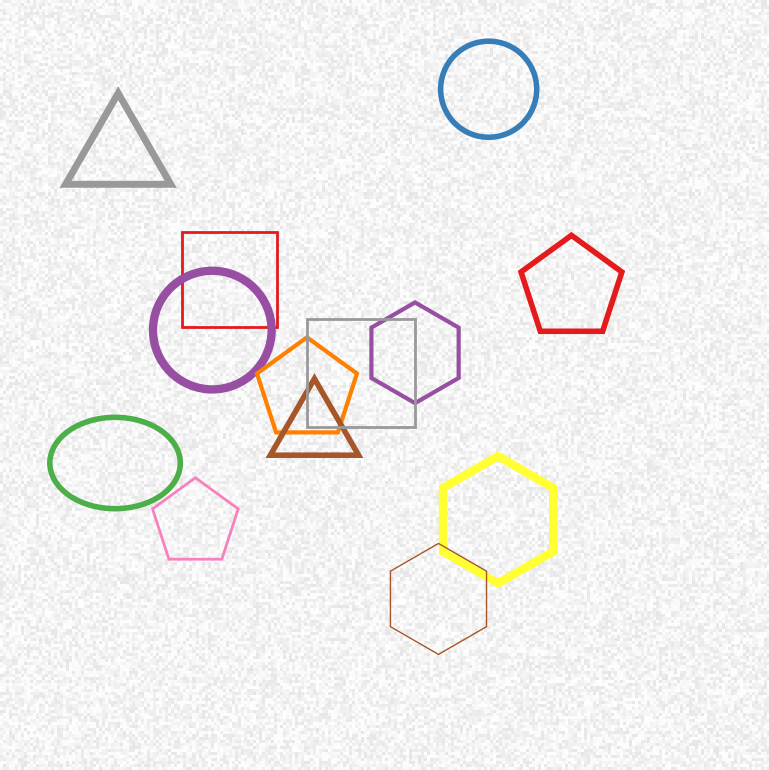[{"shape": "pentagon", "thickness": 2, "radius": 0.34, "center": [0.742, 0.625]}, {"shape": "square", "thickness": 1, "radius": 0.31, "center": [0.298, 0.637]}, {"shape": "circle", "thickness": 2, "radius": 0.31, "center": [0.635, 0.884]}, {"shape": "oval", "thickness": 2, "radius": 0.42, "center": [0.149, 0.399]}, {"shape": "hexagon", "thickness": 1.5, "radius": 0.33, "center": [0.539, 0.542]}, {"shape": "circle", "thickness": 3, "radius": 0.39, "center": [0.276, 0.571]}, {"shape": "pentagon", "thickness": 1.5, "radius": 0.34, "center": [0.399, 0.494]}, {"shape": "hexagon", "thickness": 3, "radius": 0.41, "center": [0.647, 0.325]}, {"shape": "triangle", "thickness": 2, "radius": 0.33, "center": [0.408, 0.442]}, {"shape": "hexagon", "thickness": 0.5, "radius": 0.36, "center": [0.569, 0.222]}, {"shape": "pentagon", "thickness": 1, "radius": 0.29, "center": [0.254, 0.321]}, {"shape": "square", "thickness": 1, "radius": 0.35, "center": [0.468, 0.516]}, {"shape": "triangle", "thickness": 2.5, "radius": 0.39, "center": [0.153, 0.8]}]